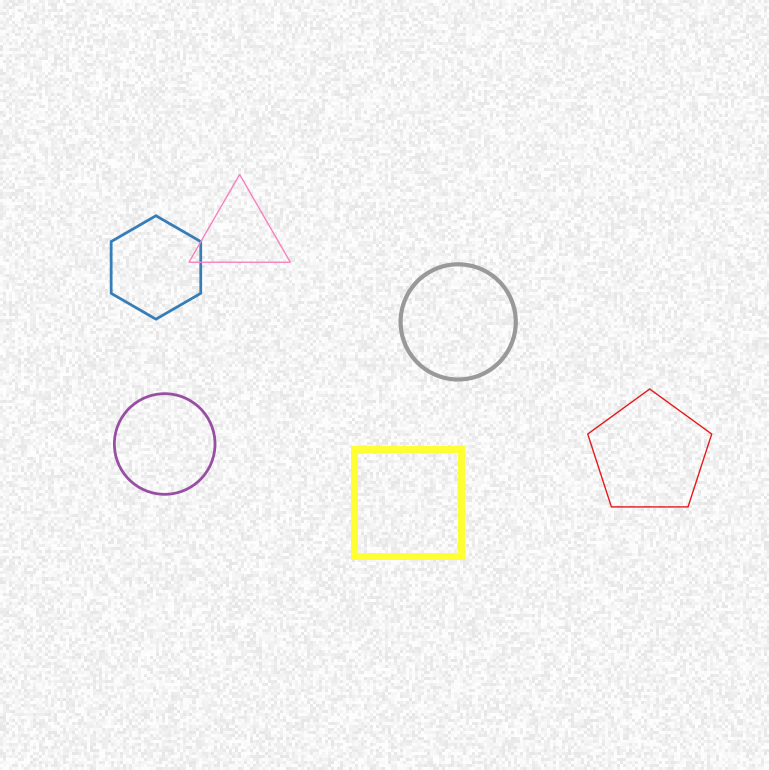[{"shape": "pentagon", "thickness": 0.5, "radius": 0.42, "center": [0.844, 0.41]}, {"shape": "hexagon", "thickness": 1, "radius": 0.34, "center": [0.203, 0.653]}, {"shape": "circle", "thickness": 1, "radius": 0.33, "center": [0.214, 0.423]}, {"shape": "square", "thickness": 2.5, "radius": 0.35, "center": [0.529, 0.347]}, {"shape": "triangle", "thickness": 0.5, "radius": 0.38, "center": [0.311, 0.697]}, {"shape": "circle", "thickness": 1.5, "radius": 0.37, "center": [0.595, 0.582]}]